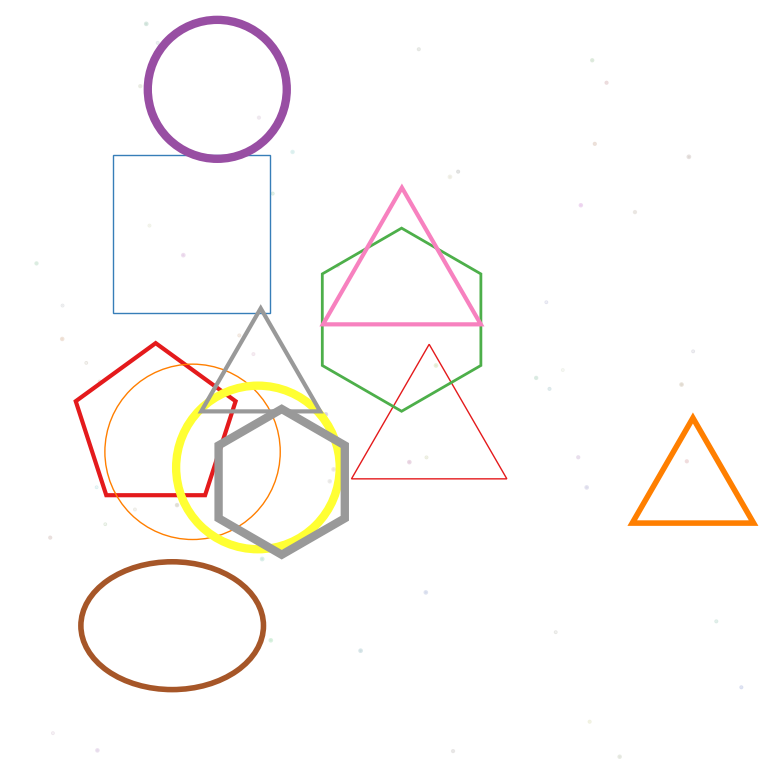[{"shape": "triangle", "thickness": 0.5, "radius": 0.58, "center": [0.557, 0.436]}, {"shape": "pentagon", "thickness": 1.5, "radius": 0.55, "center": [0.202, 0.445]}, {"shape": "square", "thickness": 0.5, "radius": 0.51, "center": [0.248, 0.696]}, {"shape": "hexagon", "thickness": 1, "radius": 0.59, "center": [0.522, 0.585]}, {"shape": "circle", "thickness": 3, "radius": 0.45, "center": [0.282, 0.884]}, {"shape": "triangle", "thickness": 2, "radius": 0.45, "center": [0.9, 0.366]}, {"shape": "circle", "thickness": 0.5, "radius": 0.57, "center": [0.25, 0.413]}, {"shape": "circle", "thickness": 3, "radius": 0.53, "center": [0.335, 0.393]}, {"shape": "oval", "thickness": 2, "radius": 0.59, "center": [0.224, 0.187]}, {"shape": "triangle", "thickness": 1.5, "radius": 0.59, "center": [0.522, 0.638]}, {"shape": "hexagon", "thickness": 3, "radius": 0.47, "center": [0.366, 0.374]}, {"shape": "triangle", "thickness": 1.5, "radius": 0.45, "center": [0.339, 0.51]}]